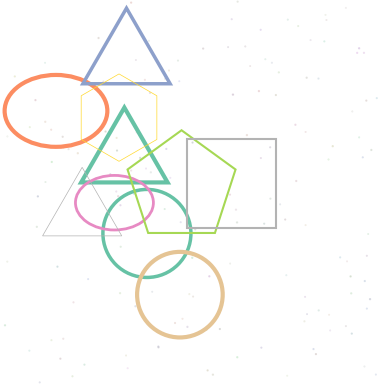[{"shape": "triangle", "thickness": 3, "radius": 0.65, "center": [0.323, 0.591]}, {"shape": "circle", "thickness": 2.5, "radius": 0.57, "center": [0.382, 0.394]}, {"shape": "oval", "thickness": 3, "radius": 0.67, "center": [0.145, 0.712]}, {"shape": "triangle", "thickness": 2.5, "radius": 0.65, "center": [0.329, 0.848]}, {"shape": "oval", "thickness": 2, "radius": 0.51, "center": [0.297, 0.474]}, {"shape": "pentagon", "thickness": 1.5, "radius": 0.74, "center": [0.472, 0.514]}, {"shape": "hexagon", "thickness": 0.5, "radius": 0.57, "center": [0.309, 0.695]}, {"shape": "circle", "thickness": 3, "radius": 0.56, "center": [0.467, 0.235]}, {"shape": "triangle", "thickness": 0.5, "radius": 0.59, "center": [0.213, 0.447]}, {"shape": "square", "thickness": 1.5, "radius": 0.58, "center": [0.602, 0.523]}]